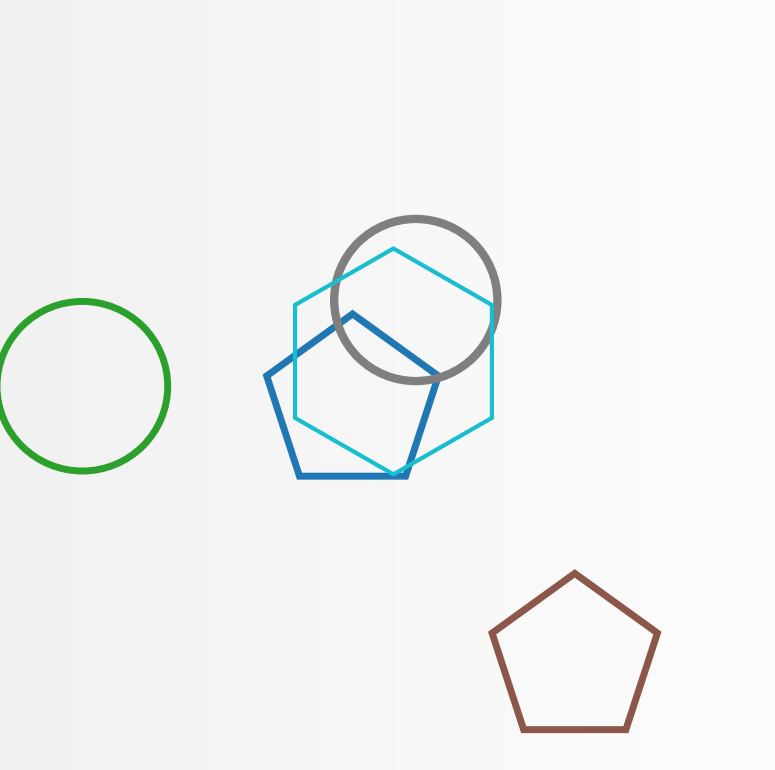[{"shape": "pentagon", "thickness": 2.5, "radius": 0.58, "center": [0.455, 0.476]}, {"shape": "circle", "thickness": 2.5, "radius": 0.55, "center": [0.106, 0.498]}, {"shape": "pentagon", "thickness": 2.5, "radius": 0.56, "center": [0.742, 0.143]}, {"shape": "circle", "thickness": 3, "radius": 0.53, "center": [0.536, 0.61]}, {"shape": "hexagon", "thickness": 1.5, "radius": 0.73, "center": [0.508, 0.531]}]